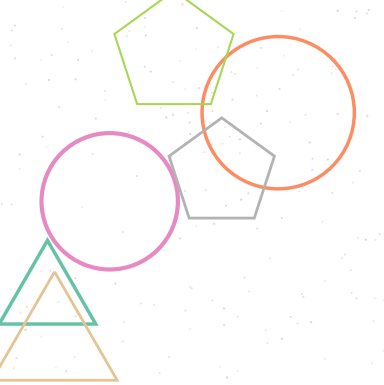[{"shape": "triangle", "thickness": 2.5, "radius": 0.72, "center": [0.123, 0.231]}, {"shape": "circle", "thickness": 2.5, "radius": 0.99, "center": [0.723, 0.707]}, {"shape": "circle", "thickness": 3, "radius": 0.89, "center": [0.285, 0.477]}, {"shape": "pentagon", "thickness": 1.5, "radius": 0.81, "center": [0.452, 0.861]}, {"shape": "triangle", "thickness": 2, "radius": 0.94, "center": [0.142, 0.106]}, {"shape": "pentagon", "thickness": 2, "radius": 0.72, "center": [0.576, 0.55]}]